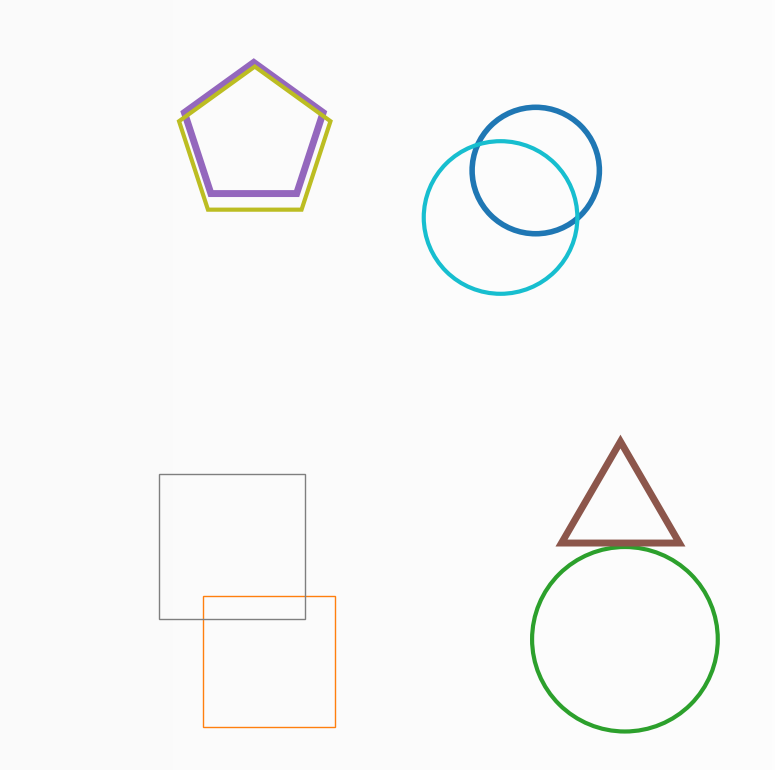[{"shape": "circle", "thickness": 2, "radius": 0.41, "center": [0.691, 0.779]}, {"shape": "square", "thickness": 0.5, "radius": 0.43, "center": [0.347, 0.141]}, {"shape": "circle", "thickness": 1.5, "radius": 0.6, "center": [0.806, 0.17]}, {"shape": "pentagon", "thickness": 2.5, "radius": 0.47, "center": [0.327, 0.825]}, {"shape": "triangle", "thickness": 2.5, "radius": 0.44, "center": [0.801, 0.339]}, {"shape": "square", "thickness": 0.5, "radius": 0.47, "center": [0.299, 0.29]}, {"shape": "pentagon", "thickness": 1.5, "radius": 0.51, "center": [0.329, 0.811]}, {"shape": "circle", "thickness": 1.5, "radius": 0.5, "center": [0.646, 0.718]}]